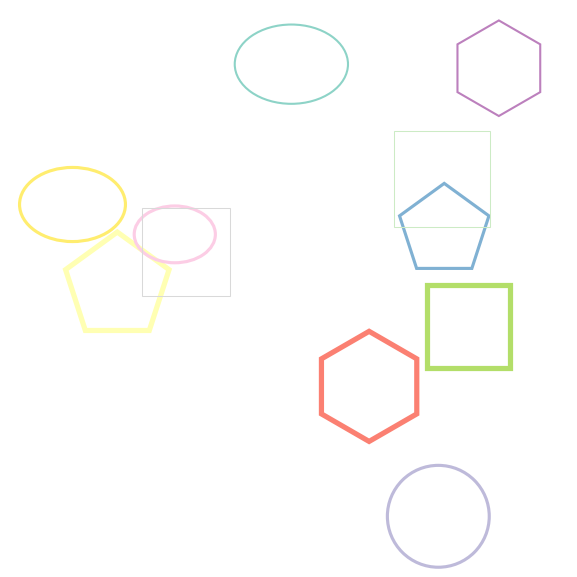[{"shape": "oval", "thickness": 1, "radius": 0.49, "center": [0.505, 0.888]}, {"shape": "pentagon", "thickness": 2.5, "radius": 0.47, "center": [0.203, 0.503]}, {"shape": "circle", "thickness": 1.5, "radius": 0.44, "center": [0.759, 0.105]}, {"shape": "hexagon", "thickness": 2.5, "radius": 0.48, "center": [0.639, 0.33]}, {"shape": "pentagon", "thickness": 1.5, "radius": 0.41, "center": [0.769, 0.6]}, {"shape": "square", "thickness": 2.5, "radius": 0.36, "center": [0.811, 0.434]}, {"shape": "oval", "thickness": 1.5, "radius": 0.35, "center": [0.303, 0.593]}, {"shape": "square", "thickness": 0.5, "radius": 0.38, "center": [0.322, 0.562]}, {"shape": "hexagon", "thickness": 1, "radius": 0.41, "center": [0.864, 0.881]}, {"shape": "square", "thickness": 0.5, "radius": 0.42, "center": [0.766, 0.689]}, {"shape": "oval", "thickness": 1.5, "radius": 0.46, "center": [0.126, 0.645]}]